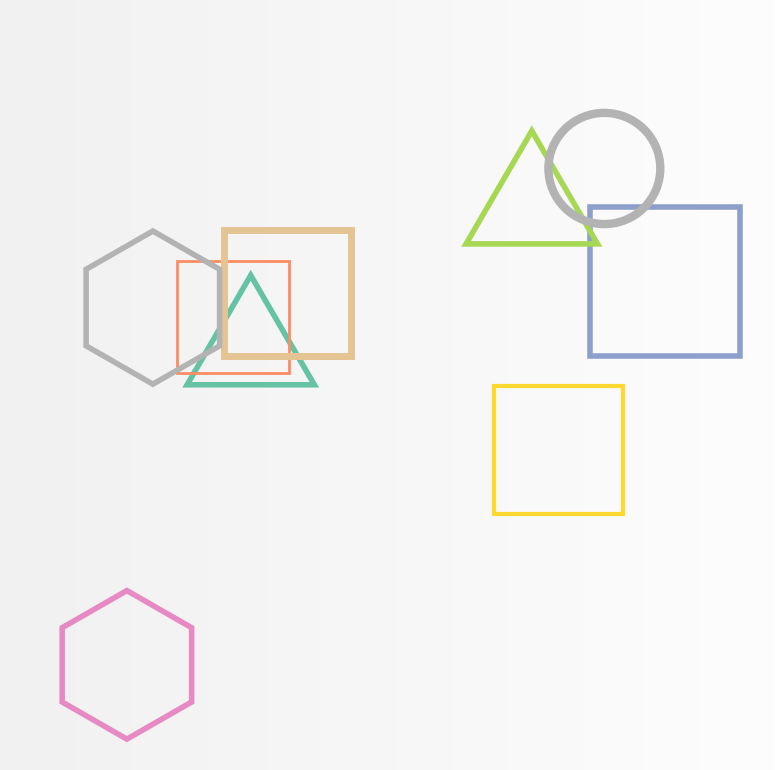[{"shape": "triangle", "thickness": 2, "radius": 0.47, "center": [0.324, 0.548]}, {"shape": "square", "thickness": 1, "radius": 0.36, "center": [0.301, 0.588]}, {"shape": "square", "thickness": 2, "radius": 0.48, "center": [0.858, 0.634]}, {"shape": "hexagon", "thickness": 2, "radius": 0.48, "center": [0.164, 0.137]}, {"shape": "triangle", "thickness": 2, "radius": 0.49, "center": [0.686, 0.732]}, {"shape": "square", "thickness": 1.5, "radius": 0.42, "center": [0.721, 0.415]}, {"shape": "square", "thickness": 2.5, "radius": 0.41, "center": [0.372, 0.62]}, {"shape": "hexagon", "thickness": 2, "radius": 0.5, "center": [0.197, 0.601]}, {"shape": "circle", "thickness": 3, "radius": 0.36, "center": [0.78, 0.781]}]